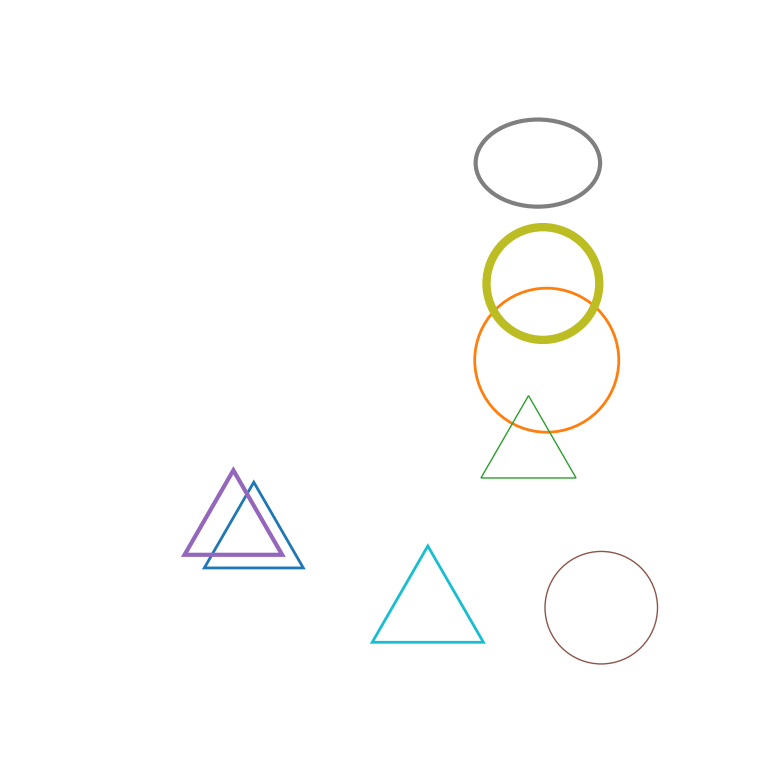[{"shape": "triangle", "thickness": 1, "radius": 0.37, "center": [0.33, 0.3]}, {"shape": "circle", "thickness": 1, "radius": 0.47, "center": [0.71, 0.532]}, {"shape": "triangle", "thickness": 0.5, "radius": 0.36, "center": [0.686, 0.415]}, {"shape": "triangle", "thickness": 1.5, "radius": 0.37, "center": [0.303, 0.316]}, {"shape": "circle", "thickness": 0.5, "radius": 0.37, "center": [0.781, 0.211]}, {"shape": "oval", "thickness": 1.5, "radius": 0.4, "center": [0.699, 0.788]}, {"shape": "circle", "thickness": 3, "radius": 0.37, "center": [0.705, 0.632]}, {"shape": "triangle", "thickness": 1, "radius": 0.42, "center": [0.556, 0.208]}]